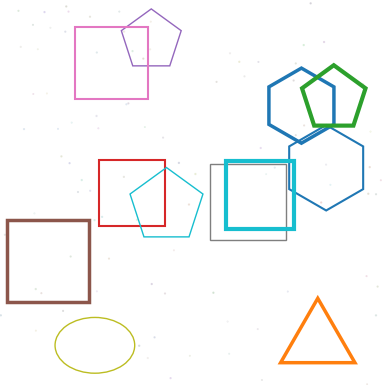[{"shape": "hexagon", "thickness": 2.5, "radius": 0.49, "center": [0.783, 0.726]}, {"shape": "hexagon", "thickness": 1.5, "radius": 0.55, "center": [0.847, 0.564]}, {"shape": "triangle", "thickness": 2.5, "radius": 0.56, "center": [0.825, 0.114]}, {"shape": "pentagon", "thickness": 3, "radius": 0.43, "center": [0.867, 0.744]}, {"shape": "square", "thickness": 1.5, "radius": 0.43, "center": [0.344, 0.499]}, {"shape": "pentagon", "thickness": 1, "radius": 0.41, "center": [0.393, 0.895]}, {"shape": "square", "thickness": 2.5, "radius": 0.53, "center": [0.124, 0.322]}, {"shape": "square", "thickness": 1.5, "radius": 0.47, "center": [0.289, 0.837]}, {"shape": "square", "thickness": 1, "radius": 0.49, "center": [0.644, 0.475]}, {"shape": "oval", "thickness": 1, "radius": 0.52, "center": [0.246, 0.103]}, {"shape": "pentagon", "thickness": 1, "radius": 0.5, "center": [0.432, 0.465]}, {"shape": "square", "thickness": 3, "radius": 0.44, "center": [0.676, 0.494]}]